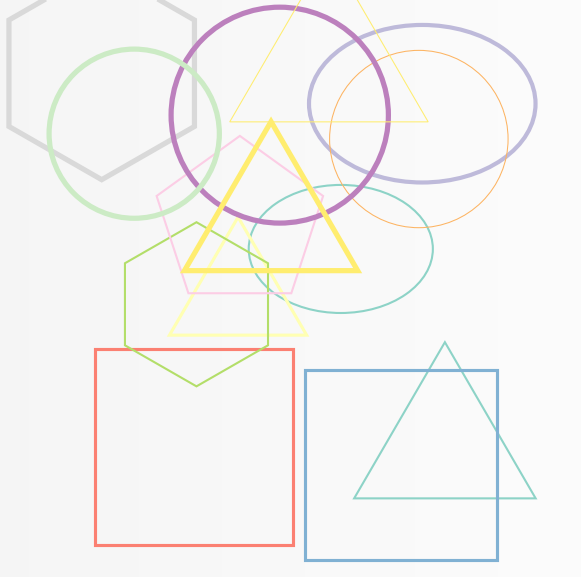[{"shape": "oval", "thickness": 1, "radius": 0.79, "center": [0.586, 0.568]}, {"shape": "triangle", "thickness": 1, "radius": 0.9, "center": [0.765, 0.226]}, {"shape": "triangle", "thickness": 1.5, "radius": 0.68, "center": [0.41, 0.487]}, {"shape": "oval", "thickness": 2, "radius": 0.97, "center": [0.726, 0.82]}, {"shape": "square", "thickness": 1.5, "radius": 0.85, "center": [0.334, 0.225]}, {"shape": "square", "thickness": 1.5, "radius": 0.82, "center": [0.69, 0.194]}, {"shape": "circle", "thickness": 0.5, "radius": 0.77, "center": [0.721, 0.758]}, {"shape": "hexagon", "thickness": 1, "radius": 0.71, "center": [0.338, 0.472]}, {"shape": "pentagon", "thickness": 1, "radius": 0.75, "center": [0.413, 0.613]}, {"shape": "hexagon", "thickness": 2.5, "radius": 0.92, "center": [0.175, 0.872]}, {"shape": "circle", "thickness": 2.5, "radius": 0.93, "center": [0.481, 0.8]}, {"shape": "circle", "thickness": 2.5, "radius": 0.73, "center": [0.231, 0.768]}, {"shape": "triangle", "thickness": 0.5, "radius": 0.99, "center": [0.566, 0.887]}, {"shape": "triangle", "thickness": 2.5, "radius": 0.86, "center": [0.466, 0.617]}]